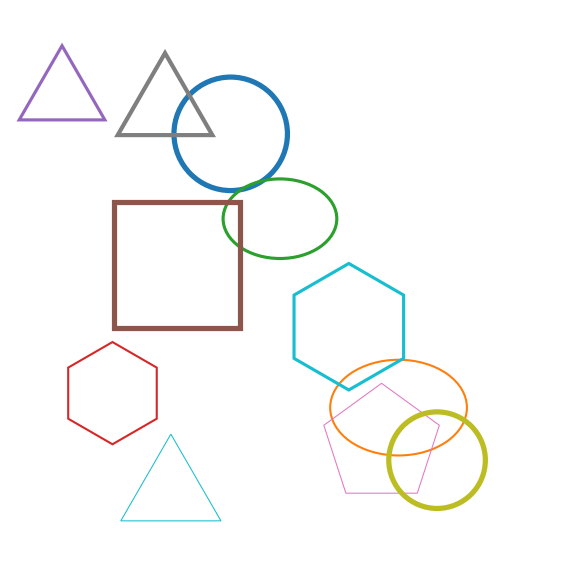[{"shape": "circle", "thickness": 2.5, "radius": 0.49, "center": [0.399, 0.767]}, {"shape": "oval", "thickness": 1, "radius": 0.59, "center": [0.69, 0.293]}, {"shape": "oval", "thickness": 1.5, "radius": 0.49, "center": [0.485, 0.62]}, {"shape": "hexagon", "thickness": 1, "radius": 0.44, "center": [0.195, 0.318]}, {"shape": "triangle", "thickness": 1.5, "radius": 0.43, "center": [0.107, 0.834]}, {"shape": "square", "thickness": 2.5, "radius": 0.54, "center": [0.306, 0.54]}, {"shape": "pentagon", "thickness": 0.5, "radius": 0.53, "center": [0.661, 0.23]}, {"shape": "triangle", "thickness": 2, "radius": 0.47, "center": [0.286, 0.813]}, {"shape": "circle", "thickness": 2.5, "radius": 0.42, "center": [0.757, 0.202]}, {"shape": "triangle", "thickness": 0.5, "radius": 0.5, "center": [0.296, 0.147]}, {"shape": "hexagon", "thickness": 1.5, "radius": 0.55, "center": [0.604, 0.433]}]